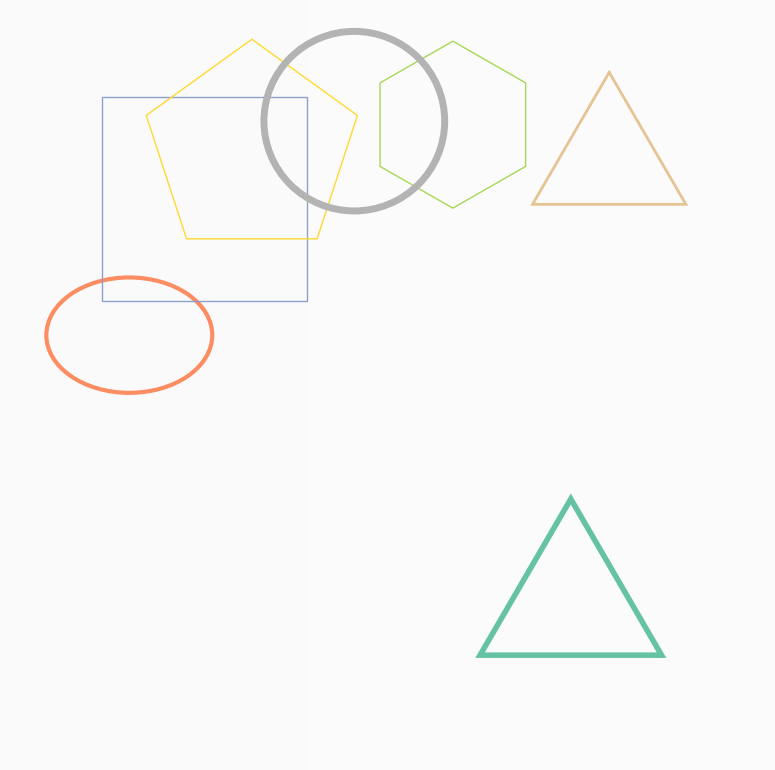[{"shape": "triangle", "thickness": 2, "radius": 0.68, "center": [0.737, 0.217]}, {"shape": "oval", "thickness": 1.5, "radius": 0.54, "center": [0.167, 0.565]}, {"shape": "square", "thickness": 0.5, "radius": 0.66, "center": [0.264, 0.742]}, {"shape": "hexagon", "thickness": 0.5, "radius": 0.54, "center": [0.584, 0.838]}, {"shape": "pentagon", "thickness": 0.5, "radius": 0.72, "center": [0.325, 0.806]}, {"shape": "triangle", "thickness": 1, "radius": 0.57, "center": [0.786, 0.792]}, {"shape": "circle", "thickness": 2.5, "radius": 0.58, "center": [0.457, 0.843]}]